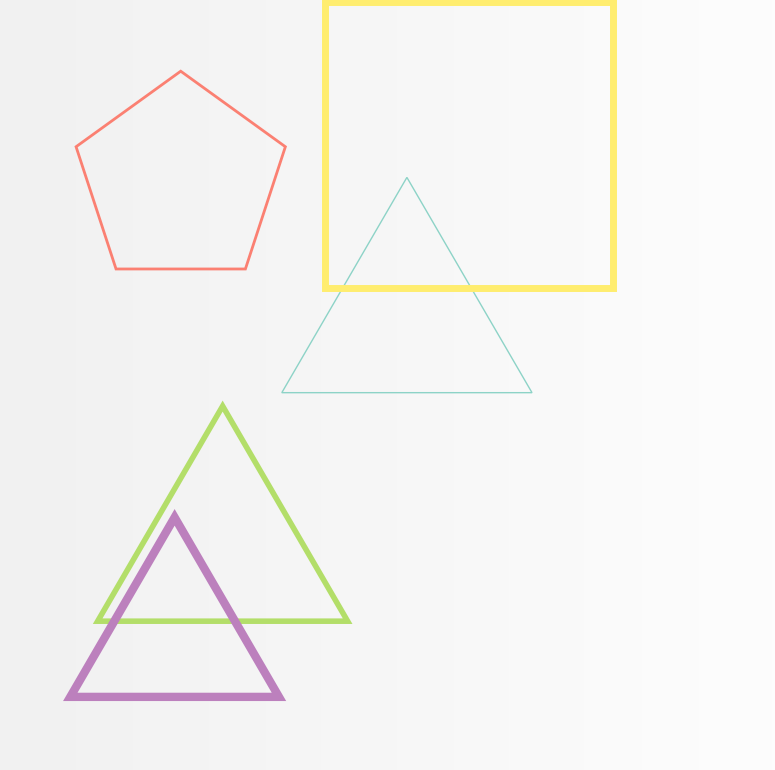[{"shape": "triangle", "thickness": 0.5, "radius": 0.93, "center": [0.525, 0.583]}, {"shape": "pentagon", "thickness": 1, "radius": 0.71, "center": [0.233, 0.766]}, {"shape": "triangle", "thickness": 2, "radius": 0.93, "center": [0.287, 0.286]}, {"shape": "triangle", "thickness": 3, "radius": 0.78, "center": [0.225, 0.173]}, {"shape": "square", "thickness": 2.5, "radius": 0.93, "center": [0.605, 0.812]}]